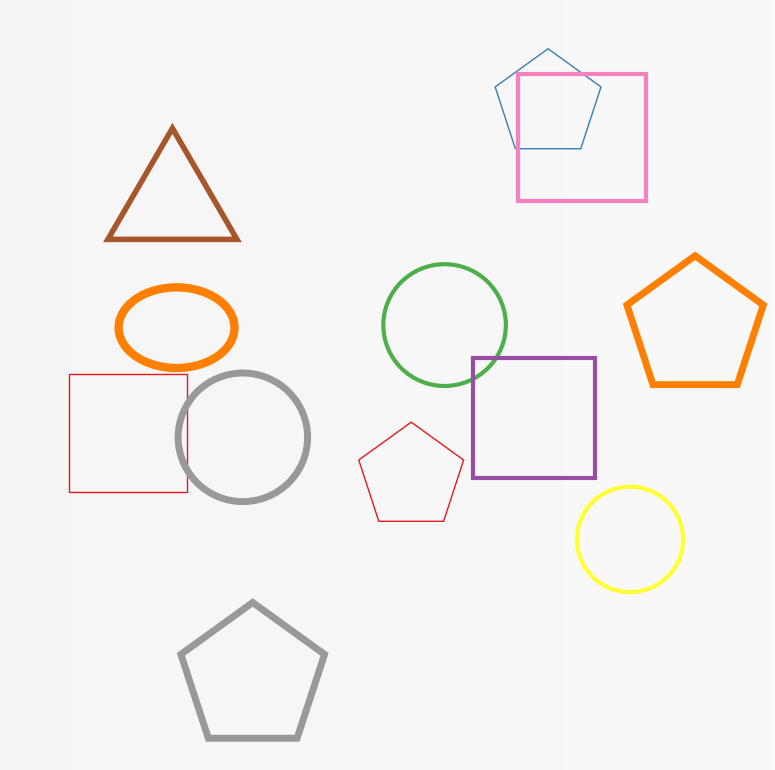[{"shape": "pentagon", "thickness": 0.5, "radius": 0.36, "center": [0.531, 0.381]}, {"shape": "square", "thickness": 0.5, "radius": 0.38, "center": [0.165, 0.437]}, {"shape": "pentagon", "thickness": 0.5, "radius": 0.36, "center": [0.707, 0.865]}, {"shape": "circle", "thickness": 1.5, "radius": 0.4, "center": [0.574, 0.578]}, {"shape": "square", "thickness": 1.5, "radius": 0.39, "center": [0.689, 0.457]}, {"shape": "pentagon", "thickness": 2.5, "radius": 0.46, "center": [0.897, 0.575]}, {"shape": "oval", "thickness": 3, "radius": 0.37, "center": [0.228, 0.574]}, {"shape": "circle", "thickness": 1.5, "radius": 0.34, "center": [0.813, 0.299]}, {"shape": "triangle", "thickness": 2, "radius": 0.48, "center": [0.222, 0.737]}, {"shape": "square", "thickness": 1.5, "radius": 0.41, "center": [0.751, 0.822]}, {"shape": "circle", "thickness": 2.5, "radius": 0.42, "center": [0.313, 0.432]}, {"shape": "pentagon", "thickness": 2.5, "radius": 0.49, "center": [0.326, 0.12]}]